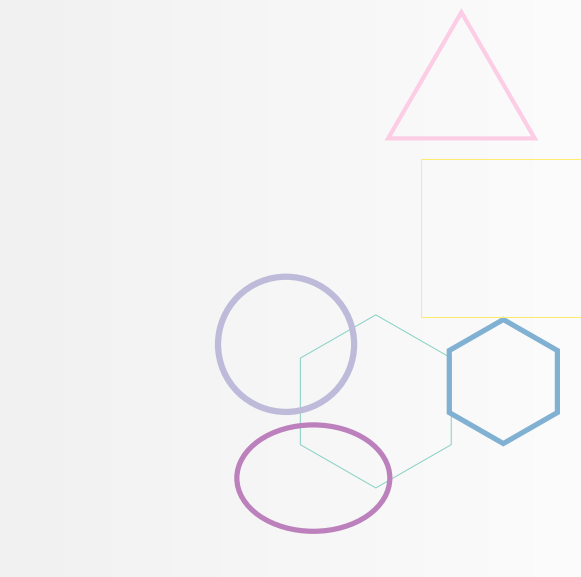[{"shape": "hexagon", "thickness": 0.5, "radius": 0.75, "center": [0.647, 0.304]}, {"shape": "circle", "thickness": 3, "radius": 0.59, "center": [0.492, 0.403]}, {"shape": "hexagon", "thickness": 2.5, "radius": 0.54, "center": [0.866, 0.338]}, {"shape": "triangle", "thickness": 2, "radius": 0.73, "center": [0.794, 0.832]}, {"shape": "oval", "thickness": 2.5, "radius": 0.66, "center": [0.539, 0.171]}, {"shape": "square", "thickness": 0.5, "radius": 0.69, "center": [0.862, 0.587]}]